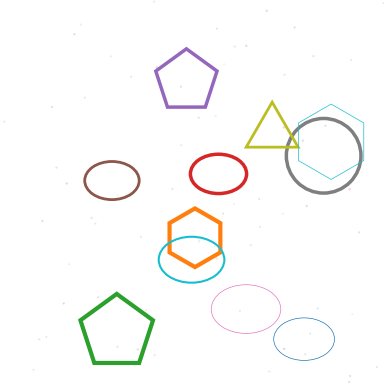[{"shape": "oval", "thickness": 0.5, "radius": 0.39, "center": [0.79, 0.119]}, {"shape": "hexagon", "thickness": 3, "radius": 0.38, "center": [0.506, 0.382]}, {"shape": "pentagon", "thickness": 3, "radius": 0.5, "center": [0.303, 0.137]}, {"shape": "oval", "thickness": 2.5, "radius": 0.36, "center": [0.568, 0.548]}, {"shape": "pentagon", "thickness": 2.5, "radius": 0.42, "center": [0.484, 0.789]}, {"shape": "oval", "thickness": 2, "radius": 0.35, "center": [0.291, 0.531]}, {"shape": "oval", "thickness": 0.5, "radius": 0.45, "center": [0.639, 0.197]}, {"shape": "circle", "thickness": 2.5, "radius": 0.48, "center": [0.841, 0.595]}, {"shape": "triangle", "thickness": 2, "radius": 0.39, "center": [0.707, 0.657]}, {"shape": "oval", "thickness": 1.5, "radius": 0.43, "center": [0.498, 0.325]}, {"shape": "hexagon", "thickness": 0.5, "radius": 0.49, "center": [0.86, 0.632]}]